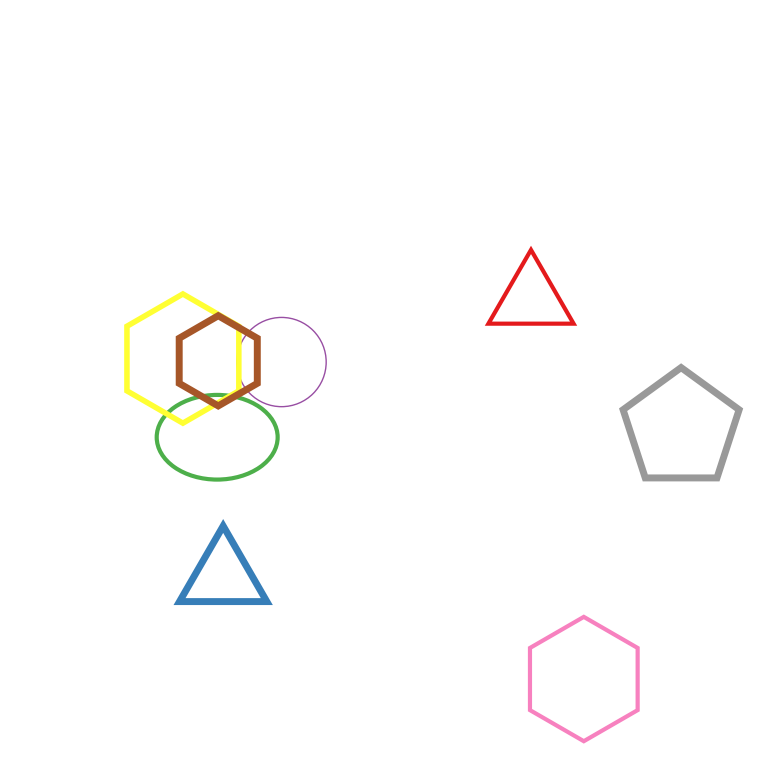[{"shape": "triangle", "thickness": 1.5, "radius": 0.32, "center": [0.69, 0.612]}, {"shape": "triangle", "thickness": 2.5, "radius": 0.33, "center": [0.29, 0.251]}, {"shape": "oval", "thickness": 1.5, "radius": 0.39, "center": [0.282, 0.432]}, {"shape": "circle", "thickness": 0.5, "radius": 0.29, "center": [0.366, 0.53]}, {"shape": "hexagon", "thickness": 2, "radius": 0.42, "center": [0.238, 0.534]}, {"shape": "hexagon", "thickness": 2.5, "radius": 0.29, "center": [0.283, 0.531]}, {"shape": "hexagon", "thickness": 1.5, "radius": 0.4, "center": [0.758, 0.118]}, {"shape": "pentagon", "thickness": 2.5, "radius": 0.4, "center": [0.885, 0.443]}]